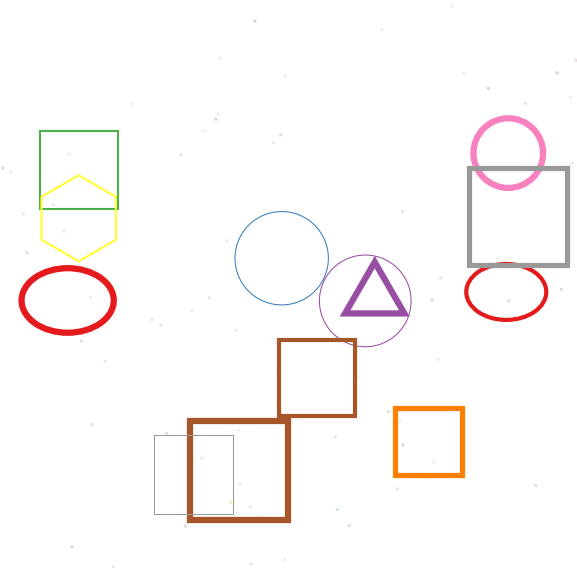[{"shape": "oval", "thickness": 2, "radius": 0.35, "center": [0.877, 0.494]}, {"shape": "oval", "thickness": 3, "radius": 0.4, "center": [0.117, 0.479]}, {"shape": "circle", "thickness": 0.5, "radius": 0.4, "center": [0.488, 0.552]}, {"shape": "square", "thickness": 1, "radius": 0.34, "center": [0.136, 0.705]}, {"shape": "circle", "thickness": 0.5, "radius": 0.4, "center": [0.632, 0.478]}, {"shape": "triangle", "thickness": 3, "radius": 0.3, "center": [0.649, 0.486]}, {"shape": "square", "thickness": 2.5, "radius": 0.29, "center": [0.743, 0.235]}, {"shape": "hexagon", "thickness": 1, "radius": 0.37, "center": [0.136, 0.621]}, {"shape": "square", "thickness": 2, "radius": 0.33, "center": [0.55, 0.345]}, {"shape": "square", "thickness": 3, "radius": 0.43, "center": [0.414, 0.185]}, {"shape": "circle", "thickness": 3, "radius": 0.3, "center": [0.88, 0.734]}, {"shape": "square", "thickness": 0.5, "radius": 0.34, "center": [0.335, 0.178]}, {"shape": "square", "thickness": 2.5, "radius": 0.42, "center": [0.897, 0.624]}]